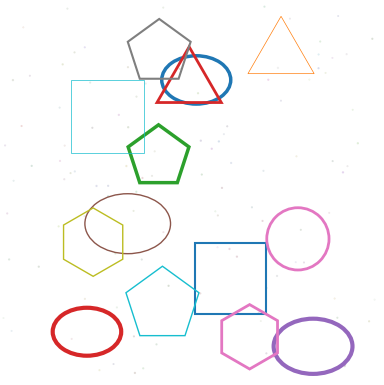[{"shape": "square", "thickness": 1.5, "radius": 0.46, "center": [0.598, 0.276]}, {"shape": "oval", "thickness": 2.5, "radius": 0.45, "center": [0.51, 0.792]}, {"shape": "triangle", "thickness": 0.5, "radius": 0.5, "center": [0.73, 0.858]}, {"shape": "pentagon", "thickness": 2.5, "radius": 0.42, "center": [0.412, 0.593]}, {"shape": "oval", "thickness": 3, "radius": 0.44, "center": [0.226, 0.138]}, {"shape": "triangle", "thickness": 2, "radius": 0.48, "center": [0.491, 0.782]}, {"shape": "oval", "thickness": 3, "radius": 0.51, "center": [0.813, 0.101]}, {"shape": "oval", "thickness": 1, "radius": 0.56, "center": [0.332, 0.419]}, {"shape": "hexagon", "thickness": 2, "radius": 0.42, "center": [0.648, 0.125]}, {"shape": "circle", "thickness": 2, "radius": 0.4, "center": [0.774, 0.38]}, {"shape": "pentagon", "thickness": 1.5, "radius": 0.43, "center": [0.414, 0.865]}, {"shape": "hexagon", "thickness": 1, "radius": 0.44, "center": [0.242, 0.371]}, {"shape": "square", "thickness": 0.5, "radius": 0.48, "center": [0.28, 0.697]}, {"shape": "pentagon", "thickness": 1, "radius": 0.5, "center": [0.422, 0.209]}]